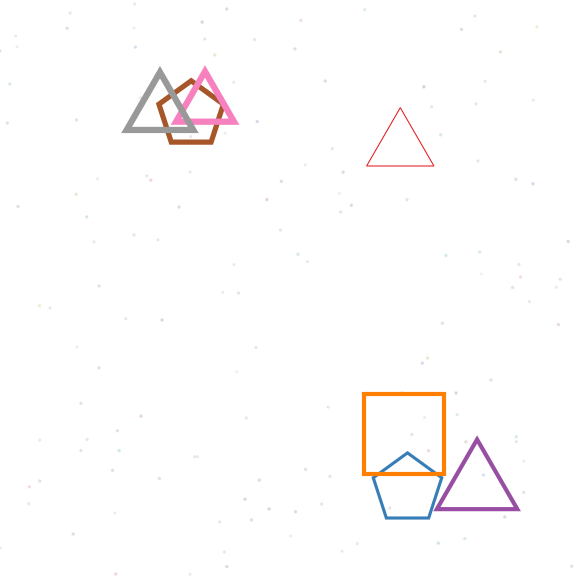[{"shape": "triangle", "thickness": 0.5, "radius": 0.34, "center": [0.693, 0.745]}, {"shape": "pentagon", "thickness": 1.5, "radius": 0.31, "center": [0.706, 0.153]}, {"shape": "triangle", "thickness": 2, "radius": 0.4, "center": [0.826, 0.158]}, {"shape": "square", "thickness": 2, "radius": 0.34, "center": [0.7, 0.248]}, {"shape": "pentagon", "thickness": 2.5, "radius": 0.29, "center": [0.331, 0.801]}, {"shape": "triangle", "thickness": 3, "radius": 0.29, "center": [0.355, 0.817]}, {"shape": "triangle", "thickness": 3, "radius": 0.33, "center": [0.277, 0.807]}]